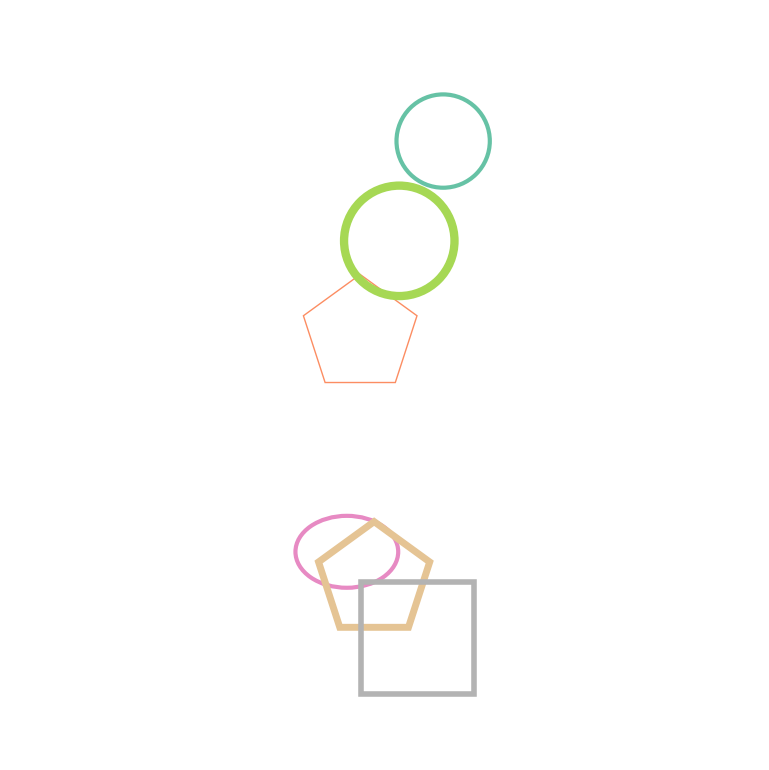[{"shape": "circle", "thickness": 1.5, "radius": 0.3, "center": [0.576, 0.817]}, {"shape": "pentagon", "thickness": 0.5, "radius": 0.39, "center": [0.468, 0.566]}, {"shape": "oval", "thickness": 1.5, "radius": 0.33, "center": [0.45, 0.283]}, {"shape": "circle", "thickness": 3, "radius": 0.36, "center": [0.519, 0.687]}, {"shape": "pentagon", "thickness": 2.5, "radius": 0.38, "center": [0.486, 0.247]}, {"shape": "square", "thickness": 2, "radius": 0.36, "center": [0.542, 0.171]}]